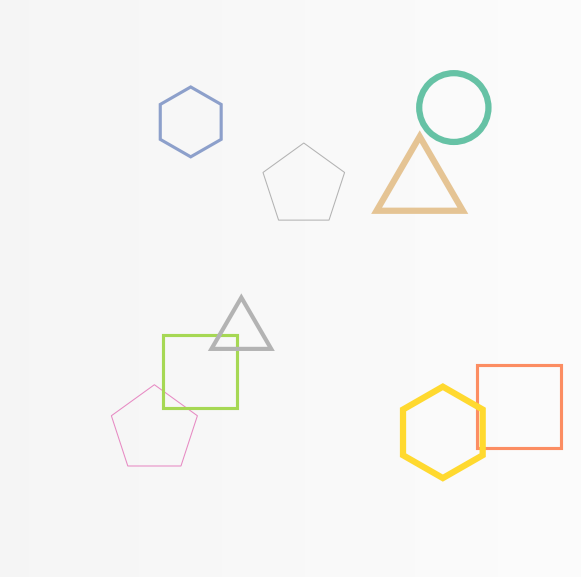[{"shape": "circle", "thickness": 3, "radius": 0.3, "center": [0.781, 0.813]}, {"shape": "square", "thickness": 1.5, "radius": 0.36, "center": [0.893, 0.295]}, {"shape": "hexagon", "thickness": 1.5, "radius": 0.3, "center": [0.328, 0.788]}, {"shape": "pentagon", "thickness": 0.5, "radius": 0.39, "center": [0.266, 0.255]}, {"shape": "square", "thickness": 1.5, "radius": 0.32, "center": [0.345, 0.356]}, {"shape": "hexagon", "thickness": 3, "radius": 0.4, "center": [0.762, 0.25]}, {"shape": "triangle", "thickness": 3, "radius": 0.43, "center": [0.722, 0.677]}, {"shape": "pentagon", "thickness": 0.5, "radius": 0.37, "center": [0.523, 0.678]}, {"shape": "triangle", "thickness": 2, "radius": 0.3, "center": [0.415, 0.425]}]